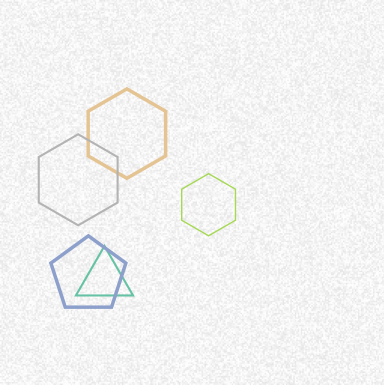[{"shape": "triangle", "thickness": 1.5, "radius": 0.43, "center": [0.271, 0.275]}, {"shape": "pentagon", "thickness": 2.5, "radius": 0.51, "center": [0.23, 0.285]}, {"shape": "hexagon", "thickness": 1, "radius": 0.4, "center": [0.542, 0.468]}, {"shape": "hexagon", "thickness": 2.5, "radius": 0.58, "center": [0.33, 0.653]}, {"shape": "hexagon", "thickness": 1.5, "radius": 0.59, "center": [0.203, 0.533]}]